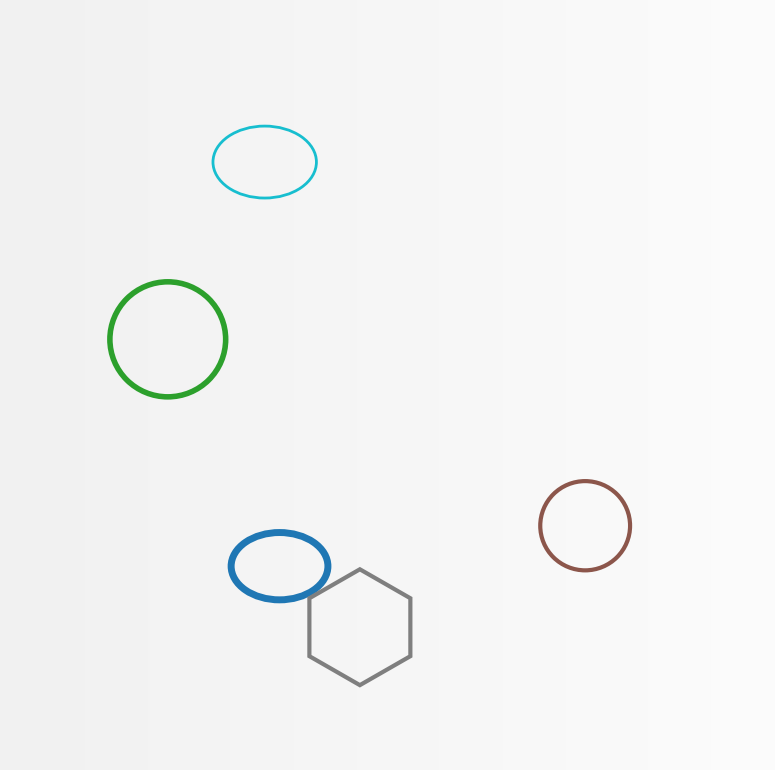[{"shape": "oval", "thickness": 2.5, "radius": 0.31, "center": [0.361, 0.265]}, {"shape": "circle", "thickness": 2, "radius": 0.37, "center": [0.216, 0.559]}, {"shape": "circle", "thickness": 1.5, "radius": 0.29, "center": [0.755, 0.317]}, {"shape": "hexagon", "thickness": 1.5, "radius": 0.38, "center": [0.464, 0.185]}, {"shape": "oval", "thickness": 1, "radius": 0.33, "center": [0.342, 0.79]}]